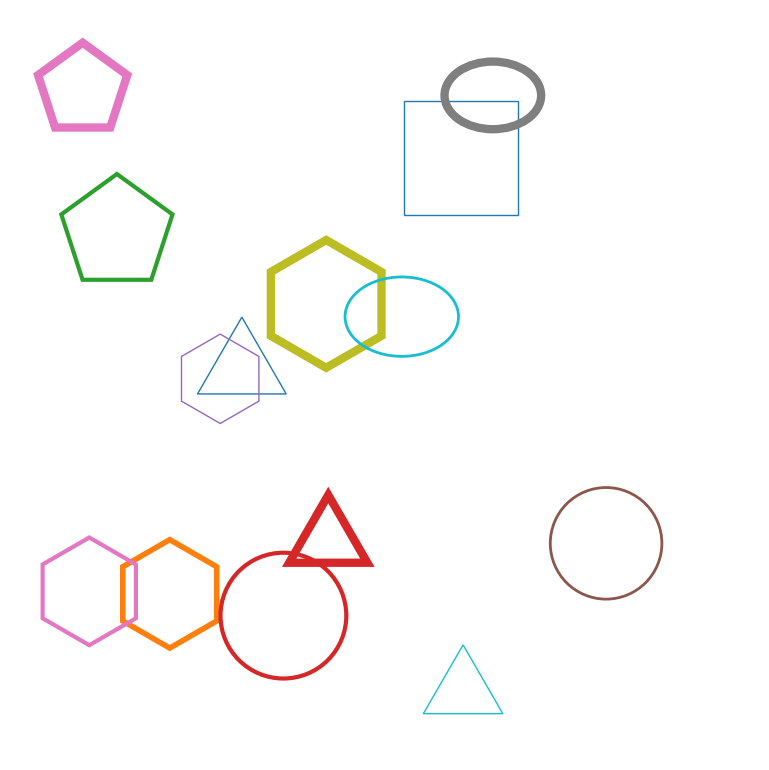[{"shape": "triangle", "thickness": 0.5, "radius": 0.33, "center": [0.314, 0.522]}, {"shape": "square", "thickness": 0.5, "radius": 0.37, "center": [0.599, 0.794]}, {"shape": "hexagon", "thickness": 2, "radius": 0.35, "center": [0.22, 0.229]}, {"shape": "pentagon", "thickness": 1.5, "radius": 0.38, "center": [0.152, 0.698]}, {"shape": "triangle", "thickness": 3, "radius": 0.29, "center": [0.426, 0.298]}, {"shape": "circle", "thickness": 1.5, "radius": 0.41, "center": [0.368, 0.2]}, {"shape": "hexagon", "thickness": 0.5, "radius": 0.29, "center": [0.286, 0.508]}, {"shape": "circle", "thickness": 1, "radius": 0.36, "center": [0.787, 0.294]}, {"shape": "hexagon", "thickness": 1.5, "radius": 0.35, "center": [0.116, 0.232]}, {"shape": "pentagon", "thickness": 3, "radius": 0.3, "center": [0.107, 0.884]}, {"shape": "oval", "thickness": 3, "radius": 0.31, "center": [0.64, 0.876]}, {"shape": "hexagon", "thickness": 3, "radius": 0.41, "center": [0.424, 0.605]}, {"shape": "oval", "thickness": 1, "radius": 0.37, "center": [0.522, 0.589]}, {"shape": "triangle", "thickness": 0.5, "radius": 0.3, "center": [0.601, 0.103]}]